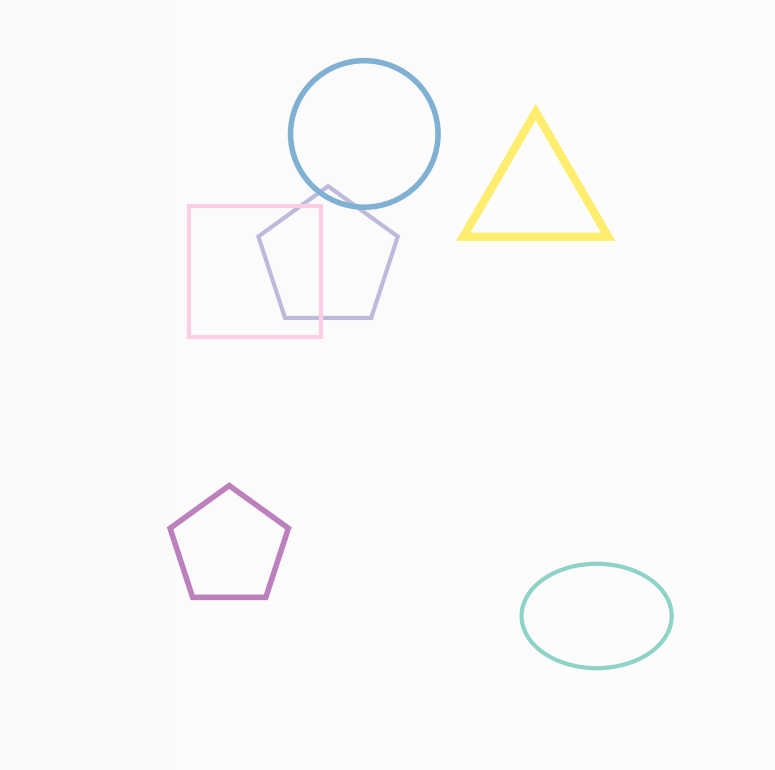[{"shape": "oval", "thickness": 1.5, "radius": 0.48, "center": [0.77, 0.2]}, {"shape": "pentagon", "thickness": 1.5, "radius": 0.47, "center": [0.423, 0.664]}, {"shape": "circle", "thickness": 2, "radius": 0.48, "center": [0.47, 0.826]}, {"shape": "square", "thickness": 1.5, "radius": 0.43, "center": [0.329, 0.647]}, {"shape": "pentagon", "thickness": 2, "radius": 0.4, "center": [0.296, 0.289]}, {"shape": "triangle", "thickness": 3, "radius": 0.54, "center": [0.691, 0.747]}]